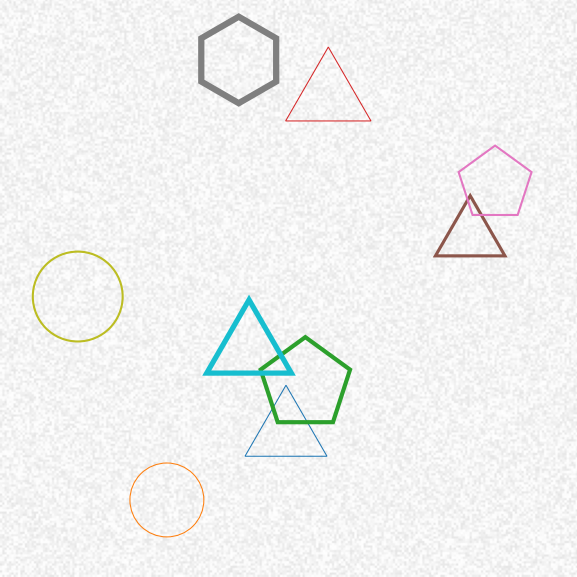[{"shape": "triangle", "thickness": 0.5, "radius": 0.41, "center": [0.495, 0.25]}, {"shape": "circle", "thickness": 0.5, "radius": 0.32, "center": [0.289, 0.133]}, {"shape": "pentagon", "thickness": 2, "radius": 0.41, "center": [0.529, 0.334]}, {"shape": "triangle", "thickness": 0.5, "radius": 0.43, "center": [0.568, 0.832]}, {"shape": "triangle", "thickness": 1.5, "radius": 0.35, "center": [0.814, 0.591]}, {"shape": "pentagon", "thickness": 1, "radius": 0.33, "center": [0.857, 0.681]}, {"shape": "hexagon", "thickness": 3, "radius": 0.37, "center": [0.413, 0.895]}, {"shape": "circle", "thickness": 1, "radius": 0.39, "center": [0.135, 0.486]}, {"shape": "triangle", "thickness": 2.5, "radius": 0.42, "center": [0.431, 0.395]}]